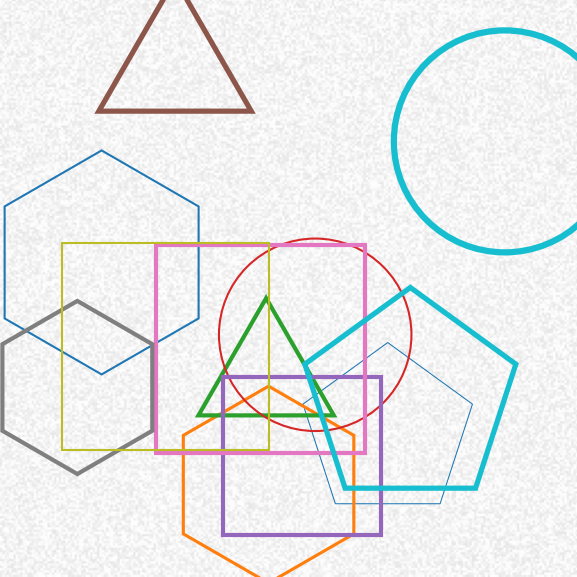[{"shape": "pentagon", "thickness": 0.5, "radius": 0.77, "center": [0.671, 0.252]}, {"shape": "hexagon", "thickness": 1, "radius": 0.97, "center": [0.176, 0.545]}, {"shape": "hexagon", "thickness": 1.5, "radius": 0.85, "center": [0.465, 0.16]}, {"shape": "triangle", "thickness": 2, "radius": 0.68, "center": [0.461, 0.348]}, {"shape": "circle", "thickness": 1, "radius": 0.83, "center": [0.546, 0.419]}, {"shape": "square", "thickness": 2, "radius": 0.69, "center": [0.523, 0.21]}, {"shape": "triangle", "thickness": 2.5, "radius": 0.76, "center": [0.303, 0.883]}, {"shape": "square", "thickness": 2, "radius": 0.9, "center": [0.451, 0.395]}, {"shape": "hexagon", "thickness": 2, "radius": 0.75, "center": [0.134, 0.328]}, {"shape": "square", "thickness": 1, "radius": 0.9, "center": [0.287, 0.399]}, {"shape": "pentagon", "thickness": 2.5, "radius": 0.96, "center": [0.711, 0.309]}, {"shape": "circle", "thickness": 3, "radius": 0.96, "center": [0.874, 0.754]}]